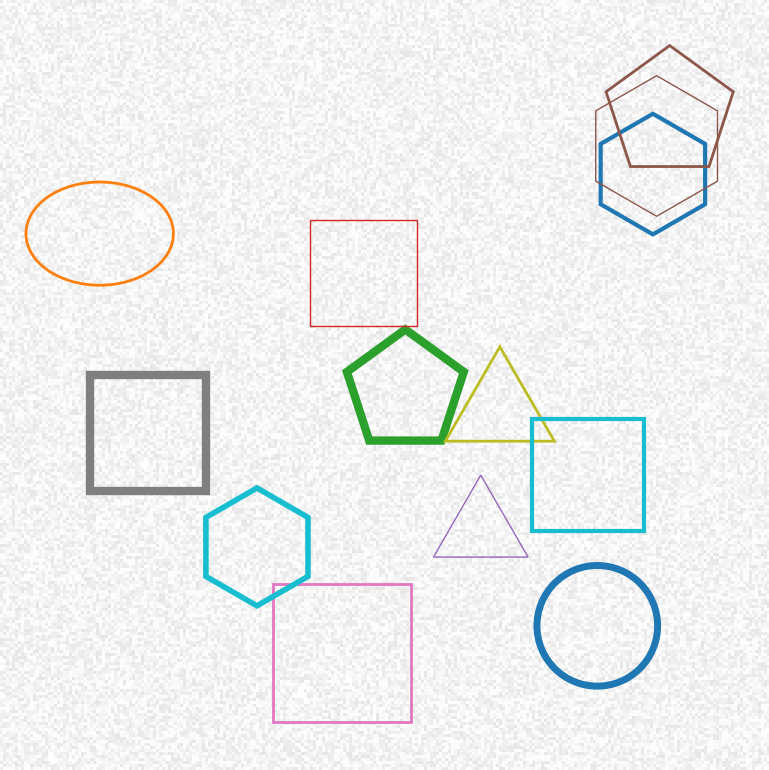[{"shape": "circle", "thickness": 2.5, "radius": 0.39, "center": [0.776, 0.187]}, {"shape": "hexagon", "thickness": 1.5, "radius": 0.39, "center": [0.848, 0.774]}, {"shape": "oval", "thickness": 1, "radius": 0.48, "center": [0.129, 0.697]}, {"shape": "pentagon", "thickness": 3, "radius": 0.4, "center": [0.526, 0.492]}, {"shape": "square", "thickness": 0.5, "radius": 0.35, "center": [0.472, 0.646]}, {"shape": "triangle", "thickness": 0.5, "radius": 0.35, "center": [0.624, 0.312]}, {"shape": "hexagon", "thickness": 0.5, "radius": 0.46, "center": [0.853, 0.81]}, {"shape": "pentagon", "thickness": 1, "radius": 0.43, "center": [0.87, 0.854]}, {"shape": "square", "thickness": 1, "radius": 0.45, "center": [0.444, 0.153]}, {"shape": "square", "thickness": 3, "radius": 0.38, "center": [0.192, 0.438]}, {"shape": "triangle", "thickness": 1, "radius": 0.41, "center": [0.649, 0.468]}, {"shape": "hexagon", "thickness": 2, "radius": 0.38, "center": [0.334, 0.29]}, {"shape": "square", "thickness": 1.5, "radius": 0.36, "center": [0.763, 0.383]}]